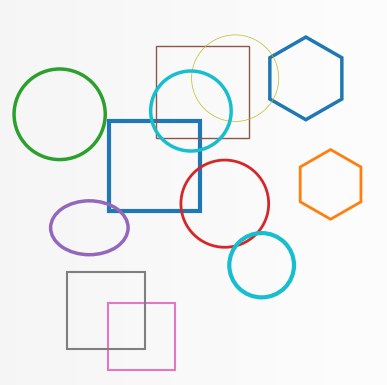[{"shape": "hexagon", "thickness": 2.5, "radius": 0.54, "center": [0.789, 0.796]}, {"shape": "square", "thickness": 3, "radius": 0.59, "center": [0.398, 0.57]}, {"shape": "hexagon", "thickness": 2, "radius": 0.45, "center": [0.853, 0.521]}, {"shape": "circle", "thickness": 2.5, "radius": 0.59, "center": [0.154, 0.703]}, {"shape": "circle", "thickness": 2, "radius": 0.57, "center": [0.58, 0.471]}, {"shape": "oval", "thickness": 2.5, "radius": 0.5, "center": [0.231, 0.408]}, {"shape": "square", "thickness": 1, "radius": 0.6, "center": [0.523, 0.761]}, {"shape": "square", "thickness": 1.5, "radius": 0.43, "center": [0.364, 0.126]}, {"shape": "square", "thickness": 1.5, "radius": 0.5, "center": [0.273, 0.194]}, {"shape": "circle", "thickness": 0.5, "radius": 0.56, "center": [0.607, 0.797]}, {"shape": "circle", "thickness": 2.5, "radius": 0.52, "center": [0.493, 0.712]}, {"shape": "circle", "thickness": 3, "radius": 0.42, "center": [0.675, 0.311]}]